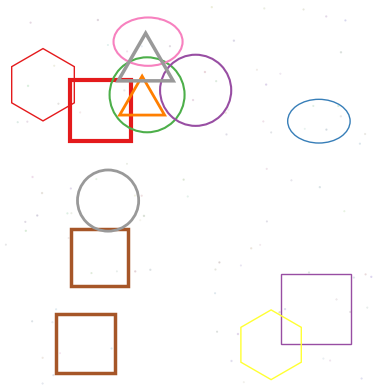[{"shape": "hexagon", "thickness": 1, "radius": 0.47, "center": [0.112, 0.78]}, {"shape": "square", "thickness": 3, "radius": 0.39, "center": [0.26, 0.713]}, {"shape": "oval", "thickness": 1, "radius": 0.41, "center": [0.828, 0.685]}, {"shape": "circle", "thickness": 1.5, "radius": 0.49, "center": [0.382, 0.754]}, {"shape": "circle", "thickness": 1.5, "radius": 0.46, "center": [0.508, 0.765]}, {"shape": "square", "thickness": 1, "radius": 0.46, "center": [0.821, 0.197]}, {"shape": "triangle", "thickness": 2, "radius": 0.34, "center": [0.369, 0.735]}, {"shape": "hexagon", "thickness": 1, "radius": 0.45, "center": [0.704, 0.105]}, {"shape": "square", "thickness": 2.5, "radius": 0.38, "center": [0.223, 0.107]}, {"shape": "square", "thickness": 2.5, "radius": 0.37, "center": [0.257, 0.331]}, {"shape": "oval", "thickness": 1.5, "radius": 0.45, "center": [0.385, 0.892]}, {"shape": "circle", "thickness": 2, "radius": 0.4, "center": [0.281, 0.479]}, {"shape": "triangle", "thickness": 2.5, "radius": 0.41, "center": [0.378, 0.831]}]